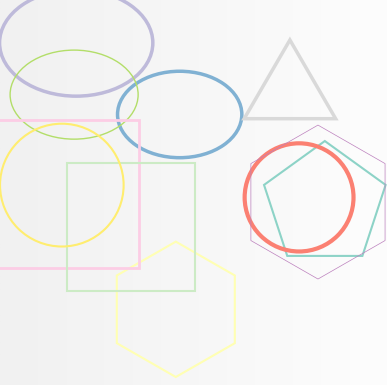[{"shape": "pentagon", "thickness": 1.5, "radius": 0.82, "center": [0.838, 0.469]}, {"shape": "hexagon", "thickness": 1.5, "radius": 0.88, "center": [0.454, 0.197]}, {"shape": "oval", "thickness": 2.5, "radius": 0.99, "center": [0.197, 0.889]}, {"shape": "circle", "thickness": 3, "radius": 0.7, "center": [0.772, 0.487]}, {"shape": "oval", "thickness": 2.5, "radius": 0.8, "center": [0.464, 0.703]}, {"shape": "oval", "thickness": 1, "radius": 0.83, "center": [0.191, 0.754]}, {"shape": "square", "thickness": 2, "radius": 0.96, "center": [0.169, 0.496]}, {"shape": "triangle", "thickness": 2.5, "radius": 0.68, "center": [0.748, 0.76]}, {"shape": "hexagon", "thickness": 0.5, "radius": 1.0, "center": [0.821, 0.475]}, {"shape": "square", "thickness": 1.5, "radius": 0.83, "center": [0.338, 0.411]}, {"shape": "circle", "thickness": 1.5, "radius": 0.8, "center": [0.16, 0.519]}]